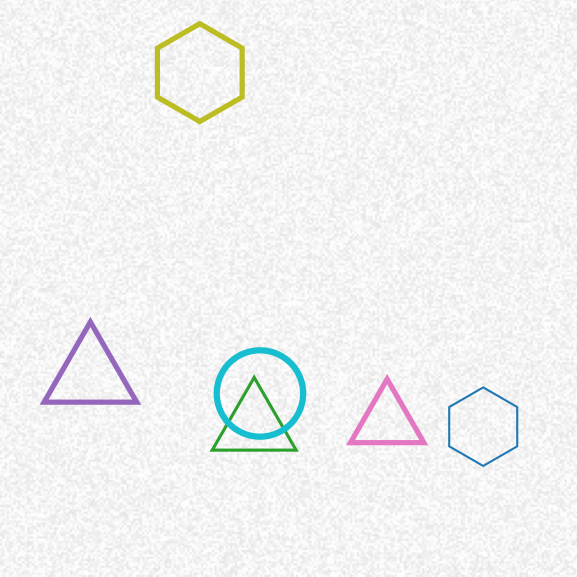[{"shape": "hexagon", "thickness": 1, "radius": 0.34, "center": [0.837, 0.26]}, {"shape": "triangle", "thickness": 1.5, "radius": 0.42, "center": [0.44, 0.262]}, {"shape": "triangle", "thickness": 2.5, "radius": 0.46, "center": [0.157, 0.349]}, {"shape": "triangle", "thickness": 2.5, "radius": 0.37, "center": [0.67, 0.269]}, {"shape": "hexagon", "thickness": 2.5, "radius": 0.42, "center": [0.346, 0.873]}, {"shape": "circle", "thickness": 3, "radius": 0.37, "center": [0.45, 0.318]}]